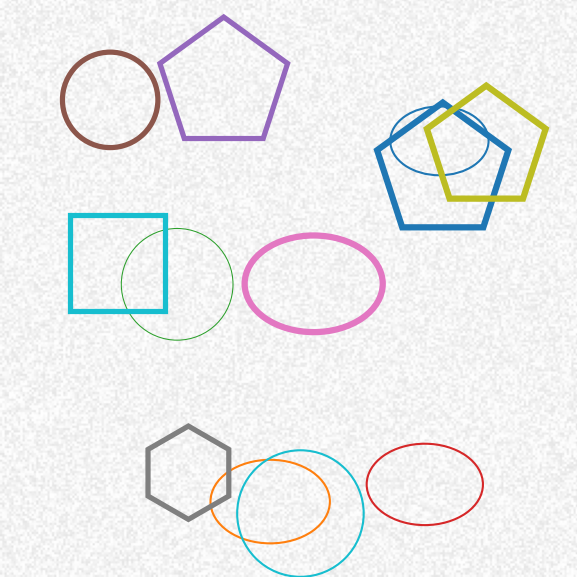[{"shape": "pentagon", "thickness": 3, "radius": 0.6, "center": [0.767, 0.702]}, {"shape": "oval", "thickness": 1, "radius": 0.43, "center": [0.761, 0.755]}, {"shape": "oval", "thickness": 1, "radius": 0.52, "center": [0.468, 0.131]}, {"shape": "circle", "thickness": 0.5, "radius": 0.48, "center": [0.307, 0.507]}, {"shape": "oval", "thickness": 1, "radius": 0.5, "center": [0.736, 0.16]}, {"shape": "pentagon", "thickness": 2.5, "radius": 0.58, "center": [0.387, 0.853]}, {"shape": "circle", "thickness": 2.5, "radius": 0.41, "center": [0.191, 0.826]}, {"shape": "oval", "thickness": 3, "radius": 0.6, "center": [0.543, 0.508]}, {"shape": "hexagon", "thickness": 2.5, "radius": 0.4, "center": [0.326, 0.181]}, {"shape": "pentagon", "thickness": 3, "radius": 0.54, "center": [0.842, 0.743]}, {"shape": "square", "thickness": 2.5, "radius": 0.41, "center": [0.203, 0.544]}, {"shape": "circle", "thickness": 1, "radius": 0.55, "center": [0.52, 0.11]}]